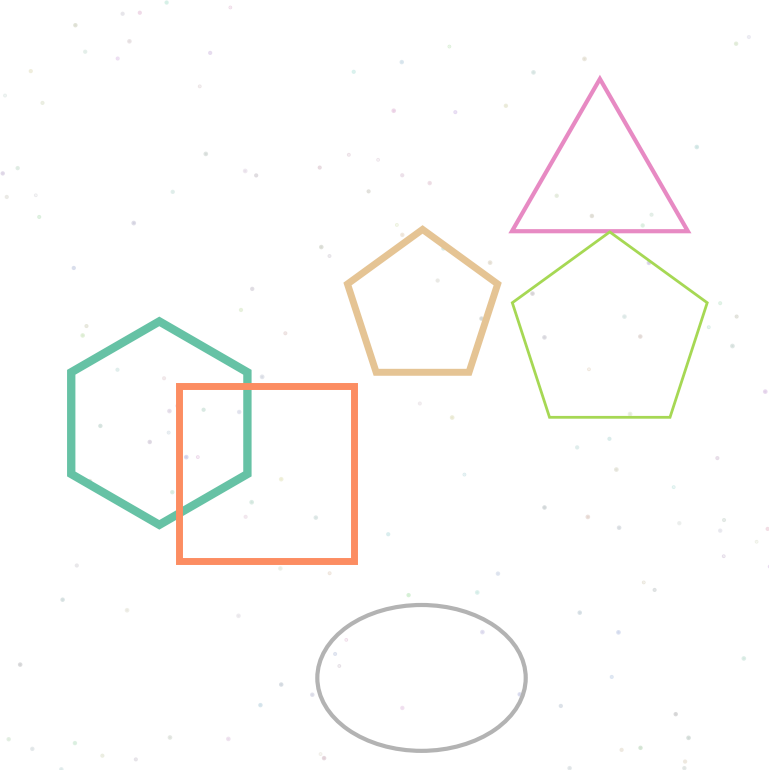[{"shape": "hexagon", "thickness": 3, "radius": 0.66, "center": [0.207, 0.45]}, {"shape": "square", "thickness": 2.5, "radius": 0.57, "center": [0.346, 0.385]}, {"shape": "triangle", "thickness": 1.5, "radius": 0.66, "center": [0.779, 0.766]}, {"shape": "pentagon", "thickness": 1, "radius": 0.67, "center": [0.792, 0.566]}, {"shape": "pentagon", "thickness": 2.5, "radius": 0.51, "center": [0.549, 0.599]}, {"shape": "oval", "thickness": 1.5, "radius": 0.68, "center": [0.547, 0.12]}]